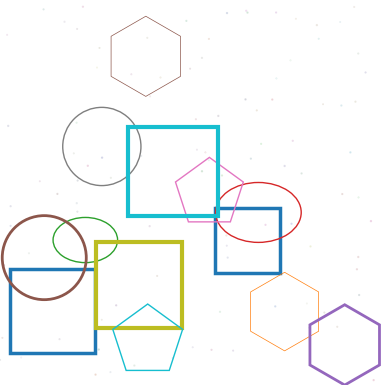[{"shape": "square", "thickness": 2.5, "radius": 0.55, "center": [0.136, 0.193]}, {"shape": "square", "thickness": 2.5, "radius": 0.42, "center": [0.643, 0.375]}, {"shape": "hexagon", "thickness": 0.5, "radius": 0.51, "center": [0.739, 0.191]}, {"shape": "oval", "thickness": 1, "radius": 0.42, "center": [0.222, 0.377]}, {"shape": "oval", "thickness": 1, "radius": 0.56, "center": [0.671, 0.448]}, {"shape": "hexagon", "thickness": 2, "radius": 0.52, "center": [0.895, 0.104]}, {"shape": "circle", "thickness": 2, "radius": 0.55, "center": [0.115, 0.331]}, {"shape": "hexagon", "thickness": 0.5, "radius": 0.52, "center": [0.379, 0.854]}, {"shape": "pentagon", "thickness": 1, "radius": 0.46, "center": [0.544, 0.499]}, {"shape": "circle", "thickness": 1, "radius": 0.51, "center": [0.265, 0.62]}, {"shape": "square", "thickness": 3, "radius": 0.56, "center": [0.36, 0.26]}, {"shape": "pentagon", "thickness": 1, "radius": 0.48, "center": [0.384, 0.115]}, {"shape": "square", "thickness": 3, "radius": 0.58, "center": [0.45, 0.555]}]